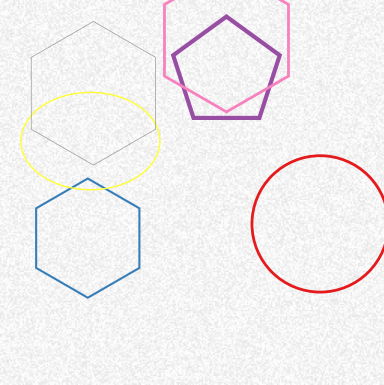[{"shape": "circle", "thickness": 2, "radius": 0.89, "center": [0.832, 0.418]}, {"shape": "hexagon", "thickness": 1.5, "radius": 0.77, "center": [0.228, 0.382]}, {"shape": "pentagon", "thickness": 3, "radius": 0.73, "center": [0.588, 0.811]}, {"shape": "oval", "thickness": 1, "radius": 0.9, "center": [0.235, 0.634]}, {"shape": "hexagon", "thickness": 2, "radius": 0.93, "center": [0.588, 0.895]}, {"shape": "hexagon", "thickness": 0.5, "radius": 0.93, "center": [0.243, 0.758]}]